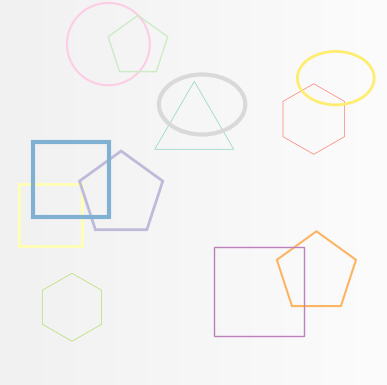[{"shape": "triangle", "thickness": 0.5, "radius": 0.59, "center": [0.501, 0.671]}, {"shape": "square", "thickness": 2, "radius": 0.41, "center": [0.13, 0.441]}, {"shape": "pentagon", "thickness": 2, "radius": 0.56, "center": [0.313, 0.495]}, {"shape": "hexagon", "thickness": 0.5, "radius": 0.46, "center": [0.81, 0.691]}, {"shape": "square", "thickness": 3, "radius": 0.49, "center": [0.184, 0.534]}, {"shape": "pentagon", "thickness": 1.5, "radius": 0.54, "center": [0.817, 0.292]}, {"shape": "hexagon", "thickness": 0.5, "radius": 0.44, "center": [0.186, 0.202]}, {"shape": "circle", "thickness": 1.5, "radius": 0.53, "center": [0.28, 0.886]}, {"shape": "oval", "thickness": 3, "radius": 0.56, "center": [0.522, 0.729]}, {"shape": "square", "thickness": 1, "radius": 0.58, "center": [0.669, 0.243]}, {"shape": "pentagon", "thickness": 1, "radius": 0.4, "center": [0.356, 0.879]}, {"shape": "oval", "thickness": 2, "radius": 0.5, "center": [0.867, 0.797]}]